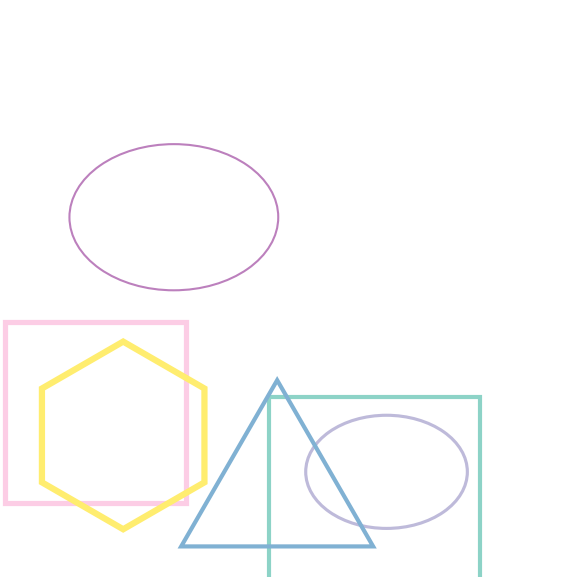[{"shape": "square", "thickness": 2, "radius": 0.91, "center": [0.648, 0.129]}, {"shape": "oval", "thickness": 1.5, "radius": 0.7, "center": [0.669, 0.182]}, {"shape": "triangle", "thickness": 2, "radius": 0.96, "center": [0.48, 0.149]}, {"shape": "square", "thickness": 2.5, "radius": 0.79, "center": [0.165, 0.285]}, {"shape": "oval", "thickness": 1, "radius": 0.9, "center": [0.301, 0.623]}, {"shape": "hexagon", "thickness": 3, "radius": 0.81, "center": [0.213, 0.245]}]